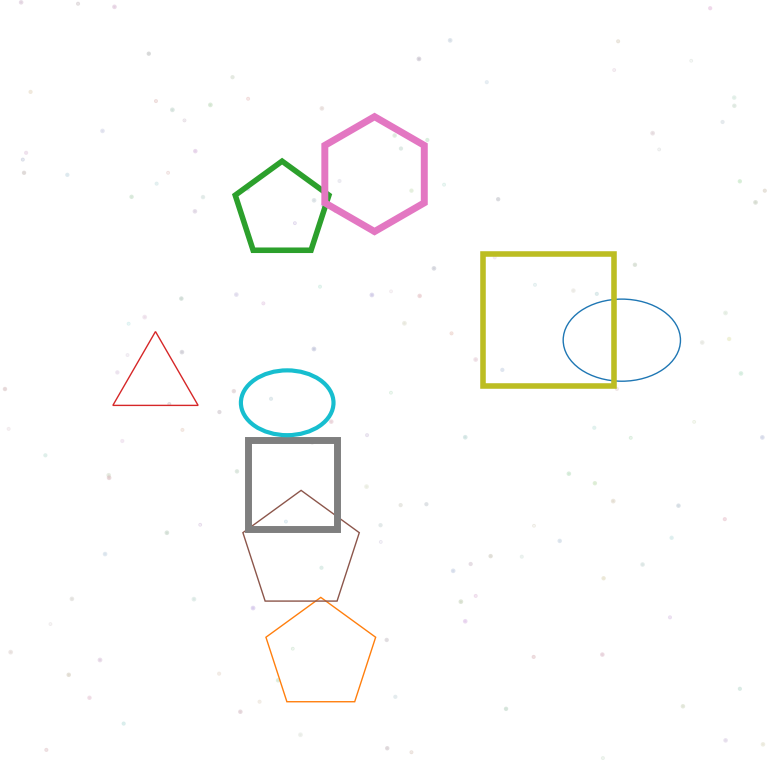[{"shape": "oval", "thickness": 0.5, "radius": 0.38, "center": [0.808, 0.558]}, {"shape": "pentagon", "thickness": 0.5, "radius": 0.37, "center": [0.417, 0.149]}, {"shape": "pentagon", "thickness": 2, "radius": 0.32, "center": [0.366, 0.727]}, {"shape": "triangle", "thickness": 0.5, "radius": 0.32, "center": [0.202, 0.505]}, {"shape": "pentagon", "thickness": 0.5, "radius": 0.4, "center": [0.391, 0.284]}, {"shape": "hexagon", "thickness": 2.5, "radius": 0.37, "center": [0.486, 0.774]}, {"shape": "square", "thickness": 2.5, "radius": 0.29, "center": [0.38, 0.371]}, {"shape": "square", "thickness": 2, "radius": 0.43, "center": [0.712, 0.585]}, {"shape": "oval", "thickness": 1.5, "radius": 0.3, "center": [0.373, 0.477]}]